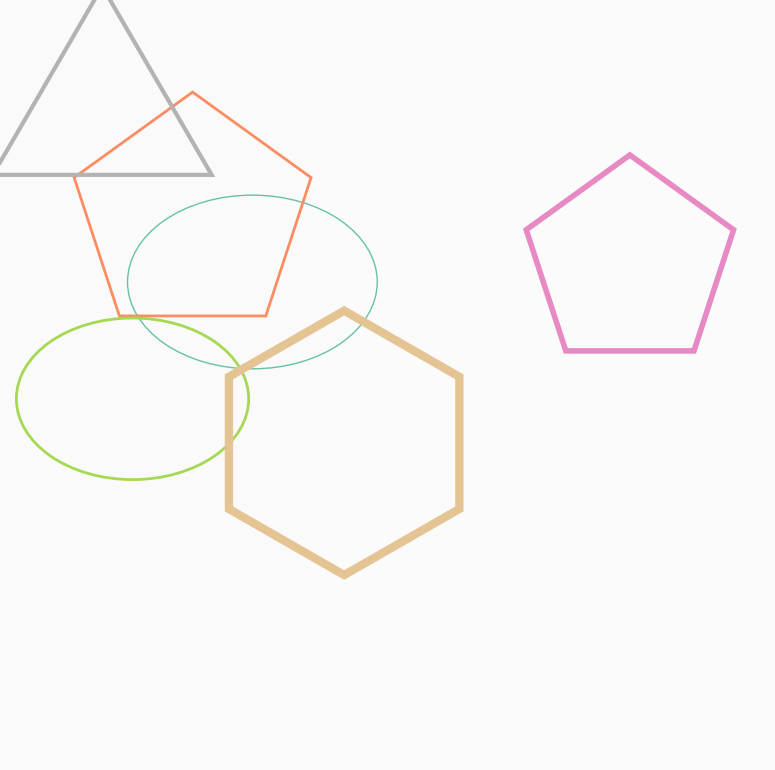[{"shape": "oval", "thickness": 0.5, "radius": 0.81, "center": [0.326, 0.634]}, {"shape": "pentagon", "thickness": 1, "radius": 0.8, "center": [0.249, 0.72]}, {"shape": "pentagon", "thickness": 2, "radius": 0.7, "center": [0.813, 0.658]}, {"shape": "oval", "thickness": 1, "radius": 0.75, "center": [0.171, 0.482]}, {"shape": "hexagon", "thickness": 3, "radius": 0.86, "center": [0.444, 0.425]}, {"shape": "triangle", "thickness": 1.5, "radius": 0.82, "center": [0.132, 0.854]}]